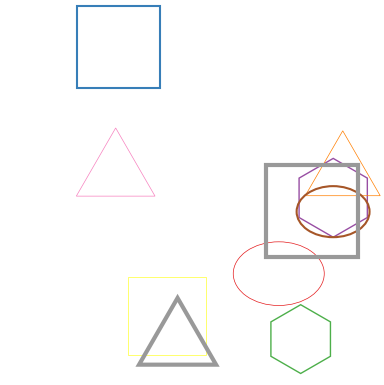[{"shape": "oval", "thickness": 0.5, "radius": 0.59, "center": [0.724, 0.289]}, {"shape": "square", "thickness": 1.5, "radius": 0.54, "center": [0.307, 0.878]}, {"shape": "hexagon", "thickness": 1, "radius": 0.45, "center": [0.781, 0.119]}, {"shape": "hexagon", "thickness": 1, "radius": 0.51, "center": [0.865, 0.486]}, {"shape": "triangle", "thickness": 0.5, "radius": 0.56, "center": [0.89, 0.548]}, {"shape": "square", "thickness": 0.5, "radius": 0.51, "center": [0.434, 0.178]}, {"shape": "oval", "thickness": 1.5, "radius": 0.47, "center": [0.865, 0.45]}, {"shape": "triangle", "thickness": 0.5, "radius": 0.59, "center": [0.3, 0.55]}, {"shape": "triangle", "thickness": 3, "radius": 0.58, "center": [0.461, 0.111]}, {"shape": "square", "thickness": 3, "radius": 0.6, "center": [0.811, 0.452]}]